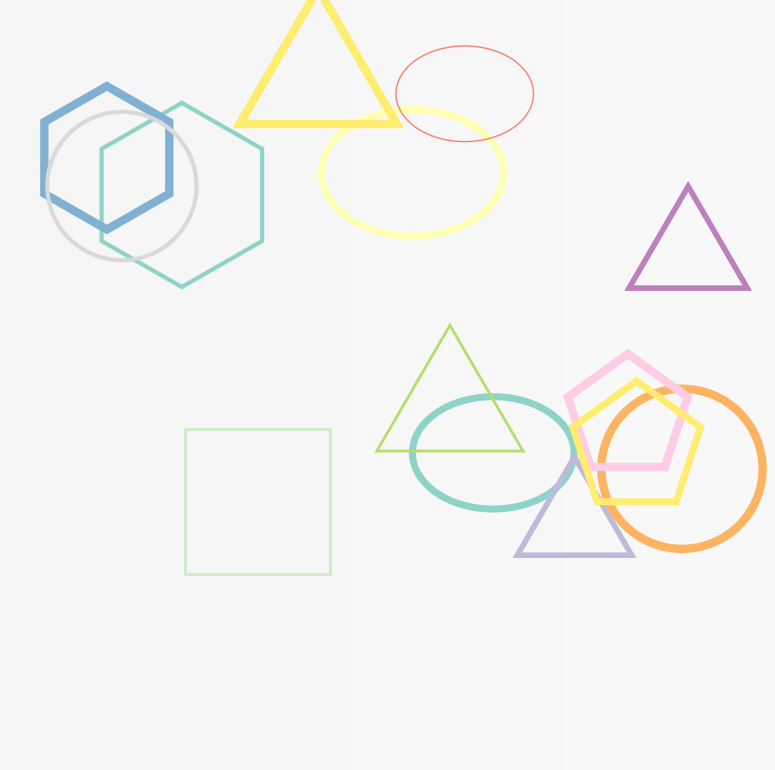[{"shape": "oval", "thickness": 2.5, "radius": 0.52, "center": [0.636, 0.412]}, {"shape": "hexagon", "thickness": 1.5, "radius": 0.6, "center": [0.235, 0.747]}, {"shape": "oval", "thickness": 2.5, "radius": 0.59, "center": [0.532, 0.776]}, {"shape": "triangle", "thickness": 2, "radius": 0.43, "center": [0.741, 0.322]}, {"shape": "oval", "thickness": 0.5, "radius": 0.44, "center": [0.6, 0.878]}, {"shape": "hexagon", "thickness": 3, "radius": 0.47, "center": [0.138, 0.795]}, {"shape": "circle", "thickness": 3, "radius": 0.52, "center": [0.88, 0.391]}, {"shape": "triangle", "thickness": 1, "radius": 0.54, "center": [0.581, 0.469]}, {"shape": "pentagon", "thickness": 3, "radius": 0.41, "center": [0.81, 0.459]}, {"shape": "circle", "thickness": 1.5, "radius": 0.48, "center": [0.157, 0.758]}, {"shape": "triangle", "thickness": 2, "radius": 0.44, "center": [0.888, 0.67]}, {"shape": "square", "thickness": 1, "radius": 0.47, "center": [0.332, 0.348]}, {"shape": "triangle", "thickness": 3, "radius": 0.59, "center": [0.411, 0.897]}, {"shape": "pentagon", "thickness": 2.5, "radius": 0.43, "center": [0.821, 0.418]}]